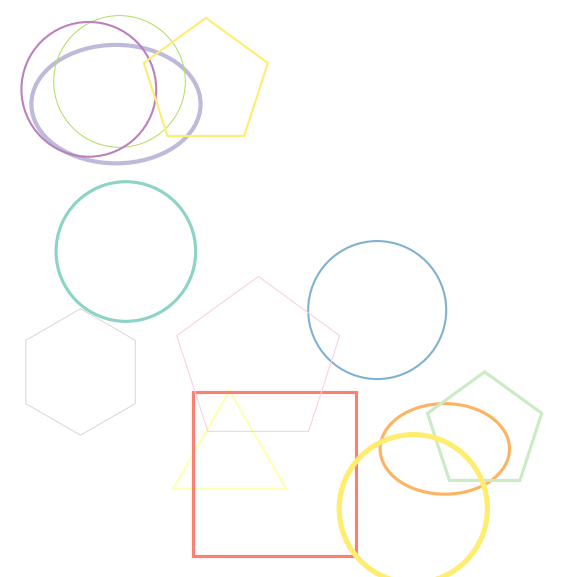[{"shape": "circle", "thickness": 1.5, "radius": 0.6, "center": [0.218, 0.564]}, {"shape": "triangle", "thickness": 1, "radius": 0.56, "center": [0.398, 0.209]}, {"shape": "oval", "thickness": 2, "radius": 0.73, "center": [0.201, 0.819]}, {"shape": "square", "thickness": 1.5, "radius": 0.71, "center": [0.475, 0.179]}, {"shape": "circle", "thickness": 1, "radius": 0.6, "center": [0.653, 0.462]}, {"shape": "oval", "thickness": 1.5, "radius": 0.56, "center": [0.77, 0.222]}, {"shape": "circle", "thickness": 0.5, "radius": 0.57, "center": [0.207, 0.858]}, {"shape": "pentagon", "thickness": 0.5, "radius": 0.74, "center": [0.447, 0.372]}, {"shape": "hexagon", "thickness": 0.5, "radius": 0.55, "center": [0.139, 0.355]}, {"shape": "circle", "thickness": 1, "radius": 0.58, "center": [0.154, 0.844]}, {"shape": "pentagon", "thickness": 1.5, "radius": 0.52, "center": [0.839, 0.251]}, {"shape": "circle", "thickness": 2.5, "radius": 0.64, "center": [0.716, 0.118]}, {"shape": "pentagon", "thickness": 1, "radius": 0.57, "center": [0.356, 0.855]}]